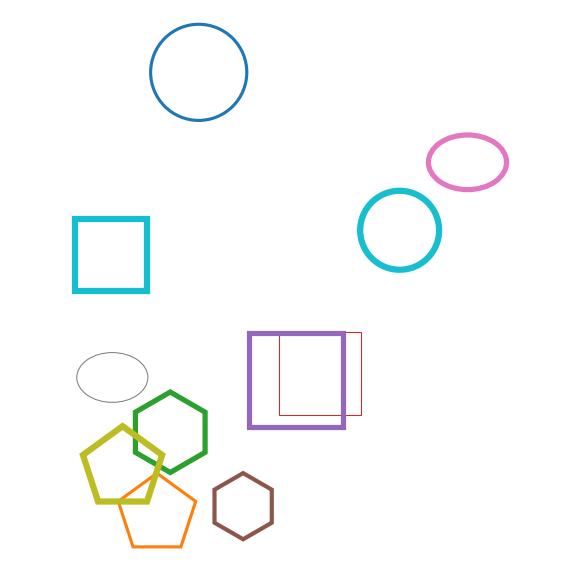[{"shape": "circle", "thickness": 1.5, "radius": 0.42, "center": [0.344, 0.874]}, {"shape": "pentagon", "thickness": 1.5, "radius": 0.35, "center": [0.272, 0.109]}, {"shape": "hexagon", "thickness": 2.5, "radius": 0.35, "center": [0.295, 0.251]}, {"shape": "square", "thickness": 0.5, "radius": 0.36, "center": [0.554, 0.353]}, {"shape": "square", "thickness": 2.5, "radius": 0.41, "center": [0.513, 0.341]}, {"shape": "hexagon", "thickness": 2, "radius": 0.29, "center": [0.421, 0.123]}, {"shape": "oval", "thickness": 2.5, "radius": 0.34, "center": [0.81, 0.718]}, {"shape": "oval", "thickness": 0.5, "radius": 0.31, "center": [0.194, 0.346]}, {"shape": "pentagon", "thickness": 3, "radius": 0.36, "center": [0.212, 0.189]}, {"shape": "circle", "thickness": 3, "radius": 0.34, "center": [0.692, 0.6]}, {"shape": "square", "thickness": 3, "radius": 0.31, "center": [0.192, 0.558]}]